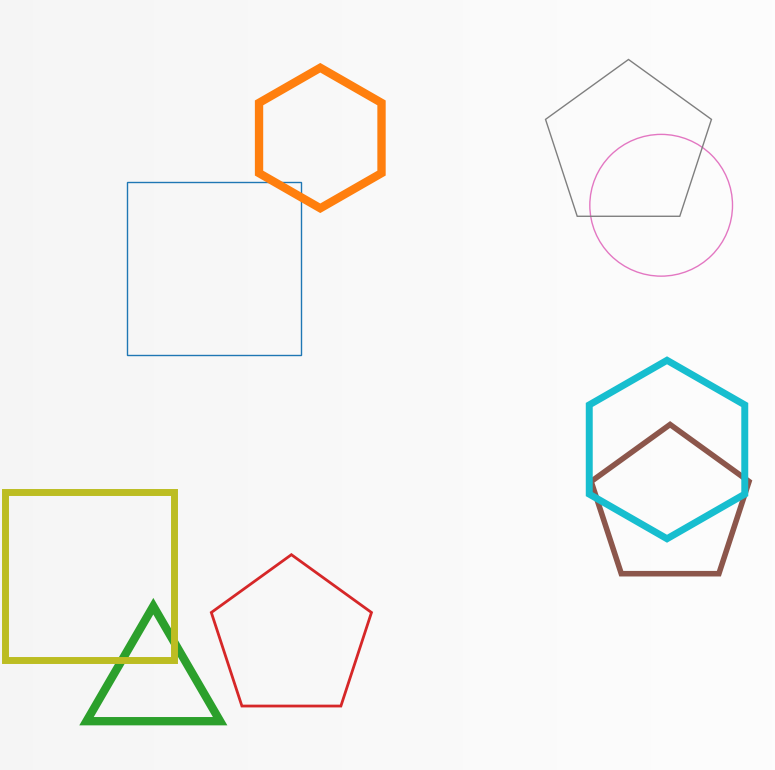[{"shape": "square", "thickness": 0.5, "radius": 0.56, "center": [0.276, 0.651]}, {"shape": "hexagon", "thickness": 3, "radius": 0.46, "center": [0.413, 0.821]}, {"shape": "triangle", "thickness": 3, "radius": 0.5, "center": [0.198, 0.113]}, {"shape": "pentagon", "thickness": 1, "radius": 0.54, "center": [0.376, 0.171]}, {"shape": "pentagon", "thickness": 2, "radius": 0.54, "center": [0.865, 0.342]}, {"shape": "circle", "thickness": 0.5, "radius": 0.46, "center": [0.853, 0.733]}, {"shape": "pentagon", "thickness": 0.5, "radius": 0.56, "center": [0.811, 0.81]}, {"shape": "square", "thickness": 2.5, "radius": 0.54, "center": [0.116, 0.252]}, {"shape": "hexagon", "thickness": 2.5, "radius": 0.58, "center": [0.861, 0.416]}]